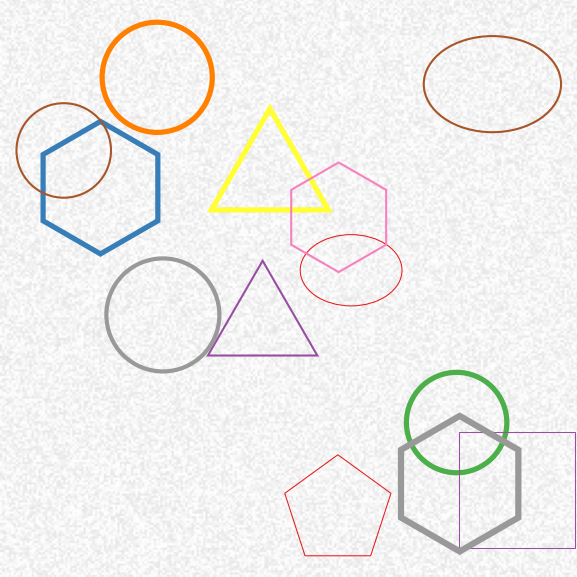[{"shape": "oval", "thickness": 0.5, "radius": 0.44, "center": [0.608, 0.531]}, {"shape": "pentagon", "thickness": 0.5, "radius": 0.48, "center": [0.585, 0.115]}, {"shape": "hexagon", "thickness": 2.5, "radius": 0.57, "center": [0.174, 0.674]}, {"shape": "circle", "thickness": 2.5, "radius": 0.43, "center": [0.791, 0.267]}, {"shape": "triangle", "thickness": 1, "radius": 0.55, "center": [0.455, 0.438]}, {"shape": "square", "thickness": 0.5, "radius": 0.5, "center": [0.896, 0.151]}, {"shape": "circle", "thickness": 2.5, "radius": 0.48, "center": [0.272, 0.865]}, {"shape": "triangle", "thickness": 2.5, "radius": 0.58, "center": [0.467, 0.694]}, {"shape": "circle", "thickness": 1, "radius": 0.41, "center": [0.11, 0.739]}, {"shape": "oval", "thickness": 1, "radius": 0.59, "center": [0.853, 0.853]}, {"shape": "hexagon", "thickness": 1, "radius": 0.47, "center": [0.586, 0.623]}, {"shape": "circle", "thickness": 2, "radius": 0.49, "center": [0.282, 0.454]}, {"shape": "hexagon", "thickness": 3, "radius": 0.59, "center": [0.796, 0.162]}]